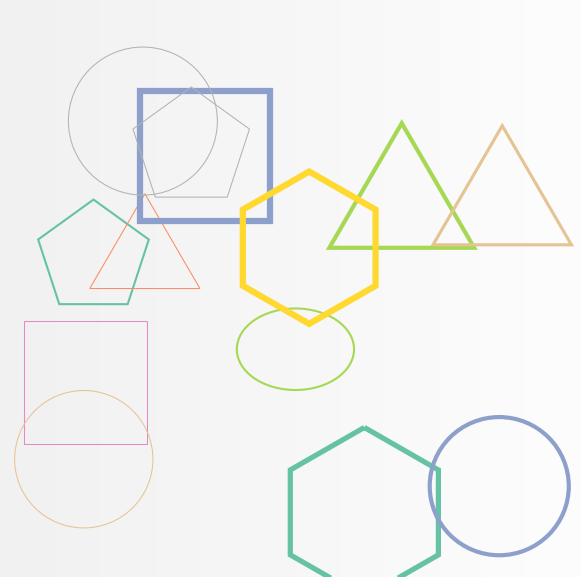[{"shape": "pentagon", "thickness": 1, "radius": 0.5, "center": [0.161, 0.553]}, {"shape": "hexagon", "thickness": 2.5, "radius": 0.74, "center": [0.627, 0.112]}, {"shape": "triangle", "thickness": 0.5, "radius": 0.55, "center": [0.249, 0.554]}, {"shape": "square", "thickness": 3, "radius": 0.56, "center": [0.353, 0.729]}, {"shape": "circle", "thickness": 2, "radius": 0.6, "center": [0.859, 0.157]}, {"shape": "square", "thickness": 0.5, "radius": 0.53, "center": [0.147, 0.337]}, {"shape": "oval", "thickness": 1, "radius": 0.5, "center": [0.508, 0.394]}, {"shape": "triangle", "thickness": 2, "radius": 0.72, "center": [0.691, 0.642]}, {"shape": "hexagon", "thickness": 3, "radius": 0.66, "center": [0.532, 0.57]}, {"shape": "circle", "thickness": 0.5, "radius": 0.59, "center": [0.144, 0.204]}, {"shape": "triangle", "thickness": 1.5, "radius": 0.69, "center": [0.864, 0.644]}, {"shape": "circle", "thickness": 0.5, "radius": 0.64, "center": [0.246, 0.789]}, {"shape": "pentagon", "thickness": 0.5, "radius": 0.53, "center": [0.329, 0.743]}]